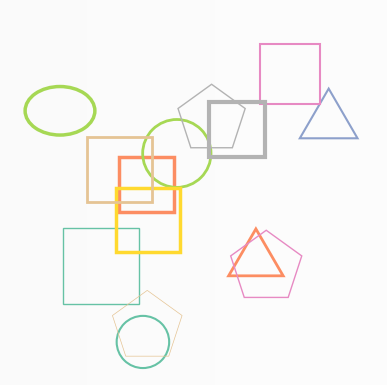[{"shape": "square", "thickness": 1, "radius": 0.49, "center": [0.26, 0.31]}, {"shape": "circle", "thickness": 1.5, "radius": 0.34, "center": [0.369, 0.112]}, {"shape": "triangle", "thickness": 2, "radius": 0.41, "center": [0.66, 0.324]}, {"shape": "square", "thickness": 2.5, "radius": 0.35, "center": [0.379, 0.521]}, {"shape": "triangle", "thickness": 1.5, "radius": 0.43, "center": [0.848, 0.684]}, {"shape": "pentagon", "thickness": 1, "radius": 0.48, "center": [0.687, 0.305]}, {"shape": "square", "thickness": 1.5, "radius": 0.39, "center": [0.748, 0.809]}, {"shape": "circle", "thickness": 2, "radius": 0.44, "center": [0.456, 0.601]}, {"shape": "oval", "thickness": 2.5, "radius": 0.45, "center": [0.155, 0.712]}, {"shape": "square", "thickness": 2.5, "radius": 0.42, "center": [0.382, 0.429]}, {"shape": "square", "thickness": 2, "radius": 0.42, "center": [0.308, 0.559]}, {"shape": "pentagon", "thickness": 0.5, "radius": 0.47, "center": [0.38, 0.151]}, {"shape": "pentagon", "thickness": 1, "radius": 0.46, "center": [0.546, 0.69]}, {"shape": "square", "thickness": 3, "radius": 0.36, "center": [0.611, 0.663]}]